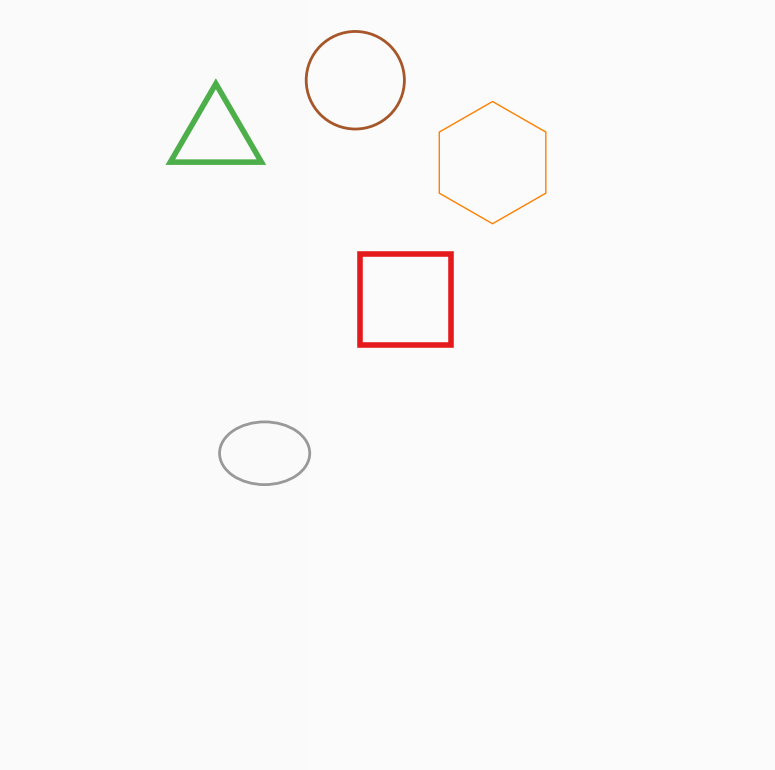[{"shape": "square", "thickness": 2, "radius": 0.3, "center": [0.523, 0.611]}, {"shape": "triangle", "thickness": 2, "radius": 0.34, "center": [0.279, 0.823]}, {"shape": "hexagon", "thickness": 0.5, "radius": 0.4, "center": [0.636, 0.789]}, {"shape": "circle", "thickness": 1, "radius": 0.32, "center": [0.458, 0.896]}, {"shape": "oval", "thickness": 1, "radius": 0.29, "center": [0.341, 0.411]}]